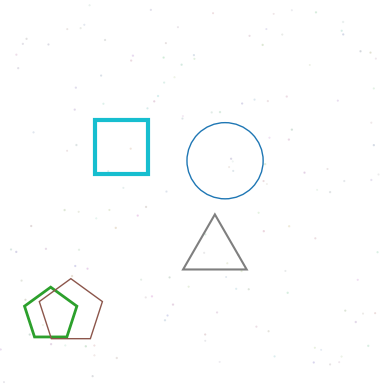[{"shape": "circle", "thickness": 1, "radius": 0.49, "center": [0.585, 0.583]}, {"shape": "pentagon", "thickness": 2, "radius": 0.36, "center": [0.132, 0.183]}, {"shape": "pentagon", "thickness": 1, "radius": 0.43, "center": [0.184, 0.19]}, {"shape": "triangle", "thickness": 1.5, "radius": 0.48, "center": [0.558, 0.348]}, {"shape": "square", "thickness": 3, "radius": 0.35, "center": [0.315, 0.618]}]